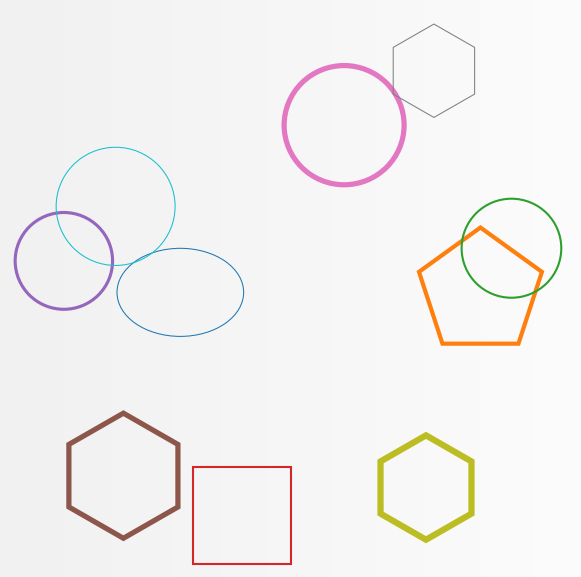[{"shape": "oval", "thickness": 0.5, "radius": 0.54, "center": [0.31, 0.493]}, {"shape": "pentagon", "thickness": 2, "radius": 0.56, "center": [0.827, 0.494]}, {"shape": "circle", "thickness": 1, "radius": 0.43, "center": [0.88, 0.569]}, {"shape": "square", "thickness": 1, "radius": 0.42, "center": [0.417, 0.106]}, {"shape": "circle", "thickness": 1.5, "radius": 0.42, "center": [0.11, 0.547]}, {"shape": "hexagon", "thickness": 2.5, "radius": 0.54, "center": [0.212, 0.175]}, {"shape": "circle", "thickness": 2.5, "radius": 0.52, "center": [0.592, 0.782]}, {"shape": "hexagon", "thickness": 0.5, "radius": 0.4, "center": [0.747, 0.877]}, {"shape": "hexagon", "thickness": 3, "radius": 0.45, "center": [0.733, 0.155]}, {"shape": "circle", "thickness": 0.5, "radius": 0.51, "center": [0.199, 0.642]}]